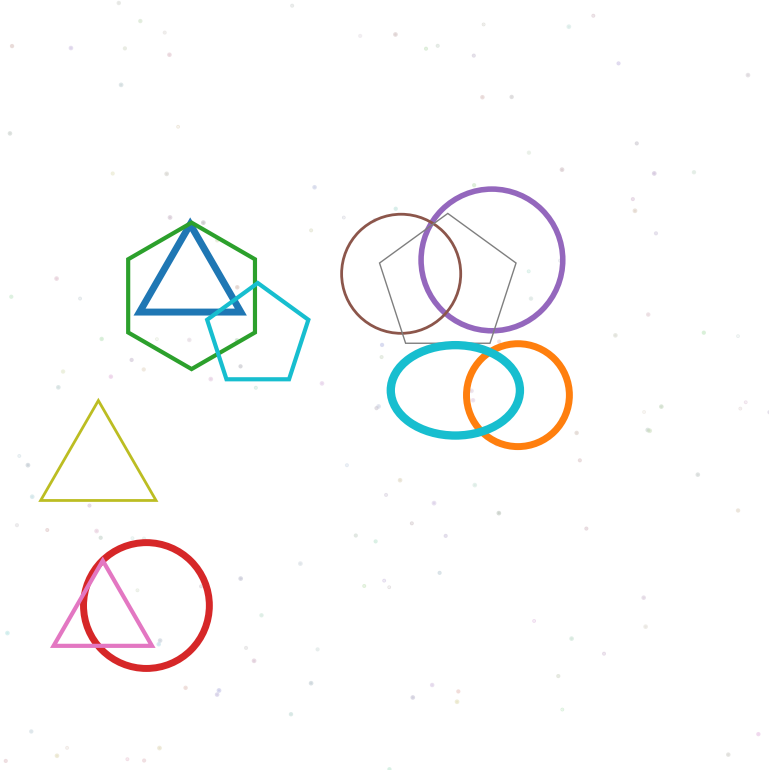[{"shape": "triangle", "thickness": 2.5, "radius": 0.38, "center": [0.247, 0.633]}, {"shape": "circle", "thickness": 2.5, "radius": 0.33, "center": [0.673, 0.487]}, {"shape": "hexagon", "thickness": 1.5, "radius": 0.48, "center": [0.249, 0.616]}, {"shape": "circle", "thickness": 2.5, "radius": 0.41, "center": [0.19, 0.214]}, {"shape": "circle", "thickness": 2, "radius": 0.46, "center": [0.639, 0.662]}, {"shape": "circle", "thickness": 1, "radius": 0.39, "center": [0.521, 0.644]}, {"shape": "triangle", "thickness": 1.5, "radius": 0.37, "center": [0.133, 0.198]}, {"shape": "pentagon", "thickness": 0.5, "radius": 0.47, "center": [0.582, 0.63]}, {"shape": "triangle", "thickness": 1, "radius": 0.43, "center": [0.128, 0.393]}, {"shape": "oval", "thickness": 3, "radius": 0.42, "center": [0.591, 0.493]}, {"shape": "pentagon", "thickness": 1.5, "radius": 0.35, "center": [0.335, 0.563]}]